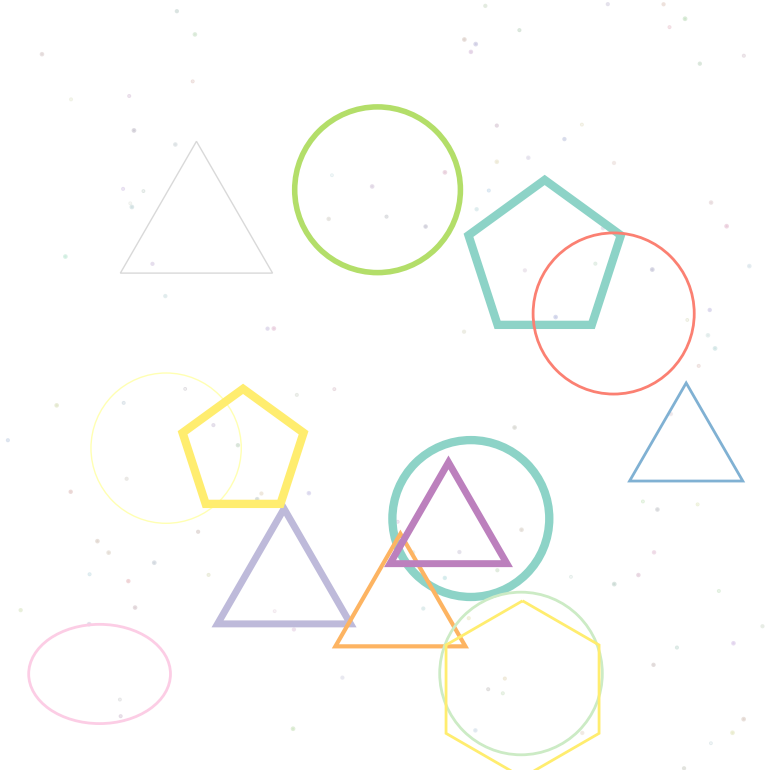[{"shape": "pentagon", "thickness": 3, "radius": 0.52, "center": [0.707, 0.662]}, {"shape": "circle", "thickness": 3, "radius": 0.51, "center": [0.611, 0.327]}, {"shape": "circle", "thickness": 0.5, "radius": 0.49, "center": [0.216, 0.418]}, {"shape": "triangle", "thickness": 2.5, "radius": 0.5, "center": [0.369, 0.24]}, {"shape": "circle", "thickness": 1, "radius": 0.52, "center": [0.797, 0.593]}, {"shape": "triangle", "thickness": 1, "radius": 0.42, "center": [0.891, 0.418]}, {"shape": "triangle", "thickness": 1.5, "radius": 0.49, "center": [0.52, 0.209]}, {"shape": "circle", "thickness": 2, "radius": 0.54, "center": [0.49, 0.754]}, {"shape": "oval", "thickness": 1, "radius": 0.46, "center": [0.129, 0.125]}, {"shape": "triangle", "thickness": 0.5, "radius": 0.57, "center": [0.255, 0.702]}, {"shape": "triangle", "thickness": 2.5, "radius": 0.44, "center": [0.582, 0.312]}, {"shape": "circle", "thickness": 1, "radius": 0.53, "center": [0.677, 0.125]}, {"shape": "hexagon", "thickness": 1, "radius": 0.57, "center": [0.679, 0.105]}, {"shape": "pentagon", "thickness": 3, "radius": 0.41, "center": [0.316, 0.412]}]